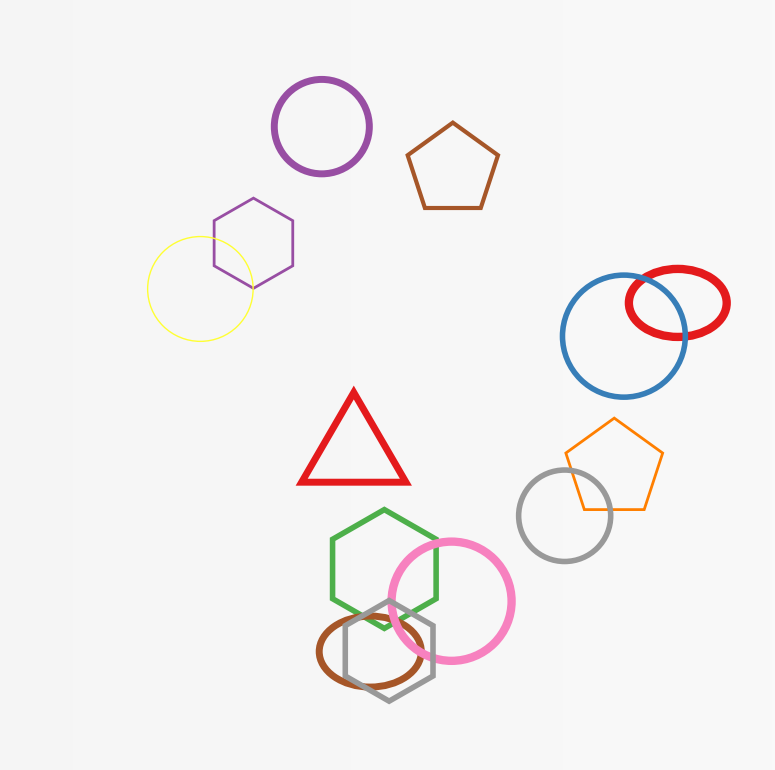[{"shape": "triangle", "thickness": 2.5, "radius": 0.39, "center": [0.456, 0.413]}, {"shape": "oval", "thickness": 3, "radius": 0.32, "center": [0.875, 0.607]}, {"shape": "circle", "thickness": 2, "radius": 0.4, "center": [0.805, 0.563]}, {"shape": "hexagon", "thickness": 2, "radius": 0.39, "center": [0.496, 0.261]}, {"shape": "circle", "thickness": 2.5, "radius": 0.31, "center": [0.415, 0.836]}, {"shape": "hexagon", "thickness": 1, "radius": 0.29, "center": [0.327, 0.684]}, {"shape": "pentagon", "thickness": 1, "radius": 0.33, "center": [0.793, 0.391]}, {"shape": "circle", "thickness": 0.5, "radius": 0.34, "center": [0.259, 0.625]}, {"shape": "pentagon", "thickness": 1.5, "radius": 0.31, "center": [0.584, 0.779]}, {"shape": "oval", "thickness": 2.5, "radius": 0.33, "center": [0.478, 0.154]}, {"shape": "circle", "thickness": 3, "radius": 0.39, "center": [0.583, 0.219]}, {"shape": "circle", "thickness": 2, "radius": 0.3, "center": [0.729, 0.33]}, {"shape": "hexagon", "thickness": 2, "radius": 0.33, "center": [0.502, 0.155]}]